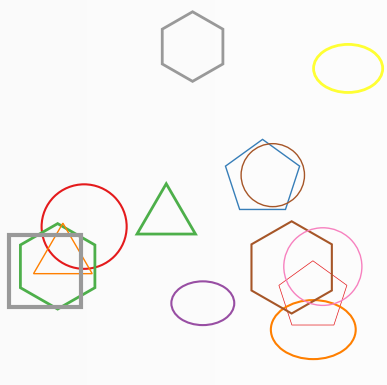[{"shape": "circle", "thickness": 1.5, "radius": 0.55, "center": [0.217, 0.411]}, {"shape": "pentagon", "thickness": 0.5, "radius": 0.46, "center": [0.807, 0.23]}, {"shape": "pentagon", "thickness": 1, "radius": 0.5, "center": [0.678, 0.537]}, {"shape": "triangle", "thickness": 2, "radius": 0.44, "center": [0.429, 0.436]}, {"shape": "hexagon", "thickness": 2, "radius": 0.55, "center": [0.149, 0.308]}, {"shape": "oval", "thickness": 1.5, "radius": 0.41, "center": [0.523, 0.212]}, {"shape": "oval", "thickness": 1.5, "radius": 0.55, "center": [0.808, 0.144]}, {"shape": "triangle", "thickness": 1, "radius": 0.44, "center": [0.162, 0.333]}, {"shape": "oval", "thickness": 2, "radius": 0.45, "center": [0.898, 0.822]}, {"shape": "circle", "thickness": 1, "radius": 0.41, "center": [0.704, 0.545]}, {"shape": "hexagon", "thickness": 1.5, "radius": 0.6, "center": [0.753, 0.305]}, {"shape": "circle", "thickness": 1, "radius": 0.5, "center": [0.833, 0.308]}, {"shape": "hexagon", "thickness": 2, "radius": 0.45, "center": [0.497, 0.879]}, {"shape": "square", "thickness": 3, "radius": 0.47, "center": [0.116, 0.296]}]